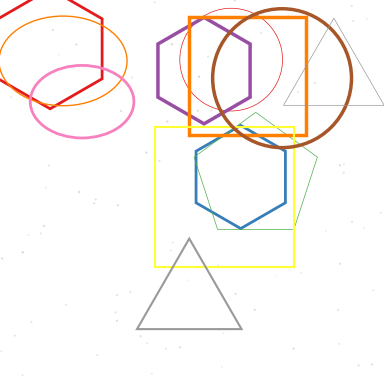[{"shape": "circle", "thickness": 0.5, "radius": 0.67, "center": [0.6, 0.845]}, {"shape": "hexagon", "thickness": 2, "radius": 0.78, "center": [0.13, 0.873]}, {"shape": "hexagon", "thickness": 2, "radius": 0.67, "center": [0.625, 0.54]}, {"shape": "pentagon", "thickness": 0.5, "radius": 0.84, "center": [0.664, 0.54]}, {"shape": "hexagon", "thickness": 2.5, "radius": 0.69, "center": [0.53, 0.817]}, {"shape": "oval", "thickness": 1, "radius": 0.83, "center": [0.164, 0.842]}, {"shape": "square", "thickness": 2.5, "radius": 0.76, "center": [0.642, 0.802]}, {"shape": "square", "thickness": 1.5, "radius": 0.91, "center": [0.583, 0.489]}, {"shape": "circle", "thickness": 2.5, "radius": 0.9, "center": [0.733, 0.797]}, {"shape": "oval", "thickness": 2, "radius": 0.67, "center": [0.213, 0.736]}, {"shape": "triangle", "thickness": 0.5, "radius": 0.75, "center": [0.867, 0.802]}, {"shape": "triangle", "thickness": 1.5, "radius": 0.78, "center": [0.492, 0.224]}]